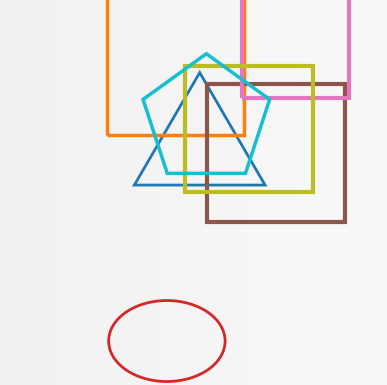[{"shape": "triangle", "thickness": 2, "radius": 0.97, "center": [0.515, 0.617]}, {"shape": "square", "thickness": 2.5, "radius": 0.88, "center": [0.453, 0.826]}, {"shape": "oval", "thickness": 2, "radius": 0.75, "center": [0.431, 0.114]}, {"shape": "square", "thickness": 3, "radius": 0.89, "center": [0.712, 0.603]}, {"shape": "square", "thickness": 3, "radius": 0.69, "center": [0.763, 0.884]}, {"shape": "square", "thickness": 3, "radius": 0.82, "center": [0.642, 0.665]}, {"shape": "pentagon", "thickness": 2.5, "radius": 0.86, "center": [0.533, 0.689]}]